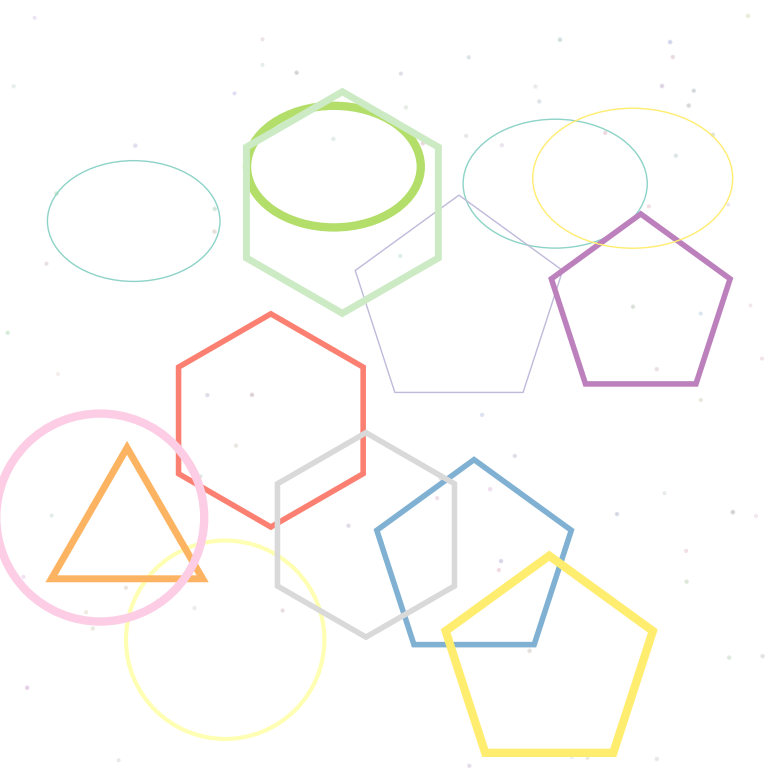[{"shape": "oval", "thickness": 0.5, "radius": 0.56, "center": [0.174, 0.713]}, {"shape": "oval", "thickness": 0.5, "radius": 0.6, "center": [0.721, 0.761]}, {"shape": "circle", "thickness": 1.5, "radius": 0.64, "center": [0.292, 0.169]}, {"shape": "pentagon", "thickness": 0.5, "radius": 0.71, "center": [0.596, 0.605]}, {"shape": "hexagon", "thickness": 2, "radius": 0.69, "center": [0.352, 0.454]}, {"shape": "pentagon", "thickness": 2, "radius": 0.66, "center": [0.616, 0.27]}, {"shape": "triangle", "thickness": 2.5, "radius": 0.57, "center": [0.165, 0.305]}, {"shape": "oval", "thickness": 3, "radius": 0.56, "center": [0.434, 0.784]}, {"shape": "circle", "thickness": 3, "radius": 0.68, "center": [0.13, 0.328]}, {"shape": "hexagon", "thickness": 2, "radius": 0.66, "center": [0.475, 0.305]}, {"shape": "pentagon", "thickness": 2, "radius": 0.61, "center": [0.832, 0.6]}, {"shape": "hexagon", "thickness": 2.5, "radius": 0.72, "center": [0.445, 0.737]}, {"shape": "pentagon", "thickness": 3, "radius": 0.71, "center": [0.713, 0.137]}, {"shape": "oval", "thickness": 0.5, "radius": 0.65, "center": [0.822, 0.769]}]